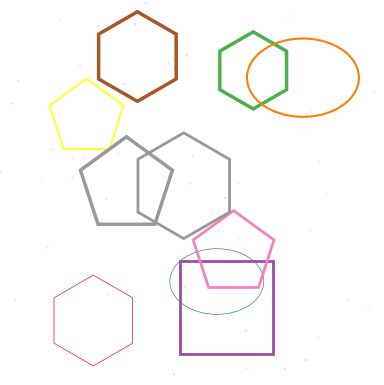[{"shape": "hexagon", "thickness": 0.5, "radius": 0.59, "center": [0.242, 0.168]}, {"shape": "oval", "thickness": 0.5, "radius": 0.61, "center": [0.563, 0.269]}, {"shape": "hexagon", "thickness": 2.5, "radius": 0.5, "center": [0.658, 0.817]}, {"shape": "square", "thickness": 2, "radius": 0.6, "center": [0.588, 0.202]}, {"shape": "oval", "thickness": 1.5, "radius": 0.73, "center": [0.787, 0.798]}, {"shape": "pentagon", "thickness": 1.5, "radius": 0.51, "center": [0.225, 0.694]}, {"shape": "hexagon", "thickness": 2.5, "radius": 0.58, "center": [0.357, 0.853]}, {"shape": "pentagon", "thickness": 2, "radius": 0.55, "center": [0.607, 0.343]}, {"shape": "pentagon", "thickness": 2.5, "radius": 0.63, "center": [0.328, 0.519]}, {"shape": "hexagon", "thickness": 2, "radius": 0.69, "center": [0.477, 0.518]}]